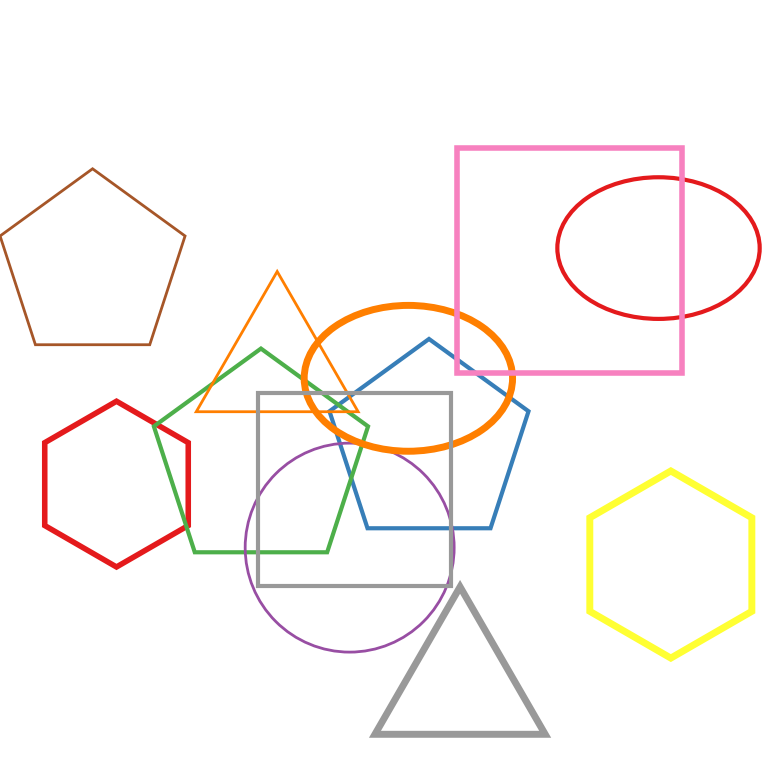[{"shape": "oval", "thickness": 1.5, "radius": 0.66, "center": [0.855, 0.678]}, {"shape": "hexagon", "thickness": 2, "radius": 0.54, "center": [0.151, 0.371]}, {"shape": "pentagon", "thickness": 1.5, "radius": 0.68, "center": [0.557, 0.424]}, {"shape": "pentagon", "thickness": 1.5, "radius": 0.73, "center": [0.339, 0.401]}, {"shape": "circle", "thickness": 1, "radius": 0.68, "center": [0.454, 0.289]}, {"shape": "oval", "thickness": 2.5, "radius": 0.68, "center": [0.53, 0.509]}, {"shape": "triangle", "thickness": 1, "radius": 0.61, "center": [0.36, 0.526]}, {"shape": "hexagon", "thickness": 2.5, "radius": 0.61, "center": [0.871, 0.267]}, {"shape": "pentagon", "thickness": 1, "radius": 0.63, "center": [0.12, 0.654]}, {"shape": "square", "thickness": 2, "radius": 0.73, "center": [0.74, 0.662]}, {"shape": "square", "thickness": 1.5, "radius": 0.62, "center": [0.46, 0.364]}, {"shape": "triangle", "thickness": 2.5, "radius": 0.64, "center": [0.597, 0.11]}]